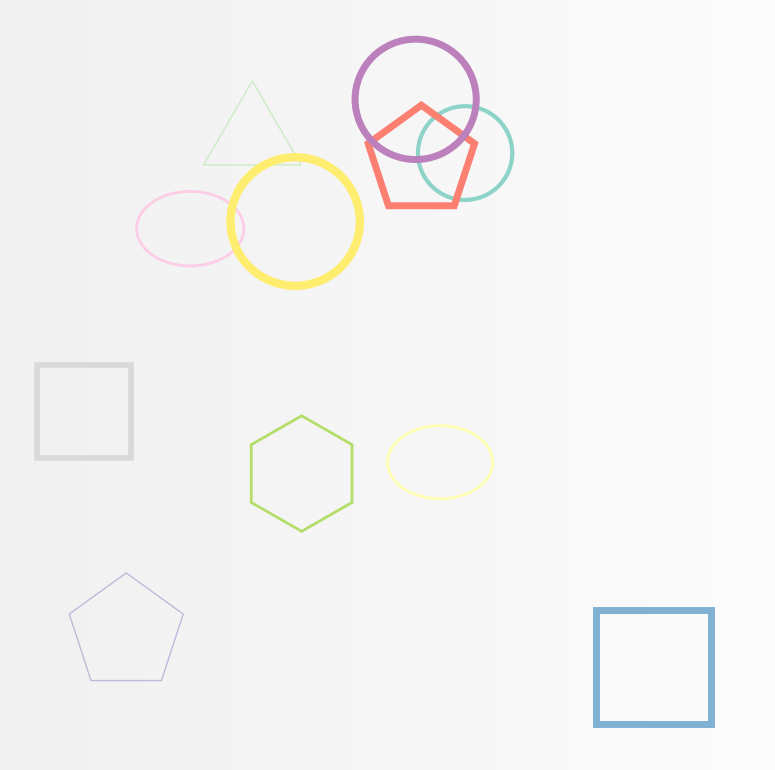[{"shape": "circle", "thickness": 1.5, "radius": 0.3, "center": [0.6, 0.801]}, {"shape": "oval", "thickness": 1, "radius": 0.34, "center": [0.568, 0.4]}, {"shape": "pentagon", "thickness": 0.5, "radius": 0.39, "center": [0.163, 0.179]}, {"shape": "pentagon", "thickness": 2.5, "radius": 0.36, "center": [0.544, 0.791]}, {"shape": "square", "thickness": 2.5, "radius": 0.37, "center": [0.843, 0.134]}, {"shape": "hexagon", "thickness": 1, "radius": 0.38, "center": [0.389, 0.385]}, {"shape": "oval", "thickness": 1, "radius": 0.35, "center": [0.245, 0.703]}, {"shape": "square", "thickness": 2, "radius": 0.3, "center": [0.108, 0.466]}, {"shape": "circle", "thickness": 2.5, "radius": 0.39, "center": [0.536, 0.871]}, {"shape": "triangle", "thickness": 0.5, "radius": 0.36, "center": [0.326, 0.822]}, {"shape": "circle", "thickness": 3, "radius": 0.42, "center": [0.381, 0.712]}]